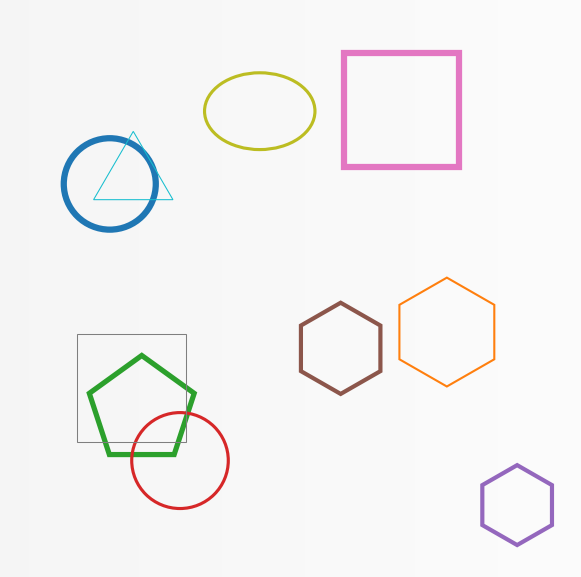[{"shape": "circle", "thickness": 3, "radius": 0.4, "center": [0.189, 0.681]}, {"shape": "hexagon", "thickness": 1, "radius": 0.47, "center": [0.769, 0.424]}, {"shape": "pentagon", "thickness": 2.5, "radius": 0.47, "center": [0.244, 0.289]}, {"shape": "circle", "thickness": 1.5, "radius": 0.42, "center": [0.31, 0.202]}, {"shape": "hexagon", "thickness": 2, "radius": 0.35, "center": [0.89, 0.125]}, {"shape": "hexagon", "thickness": 2, "radius": 0.39, "center": [0.586, 0.396]}, {"shape": "square", "thickness": 3, "radius": 0.49, "center": [0.691, 0.809]}, {"shape": "square", "thickness": 0.5, "radius": 0.47, "center": [0.226, 0.327]}, {"shape": "oval", "thickness": 1.5, "radius": 0.47, "center": [0.447, 0.807]}, {"shape": "triangle", "thickness": 0.5, "radius": 0.39, "center": [0.229, 0.693]}]